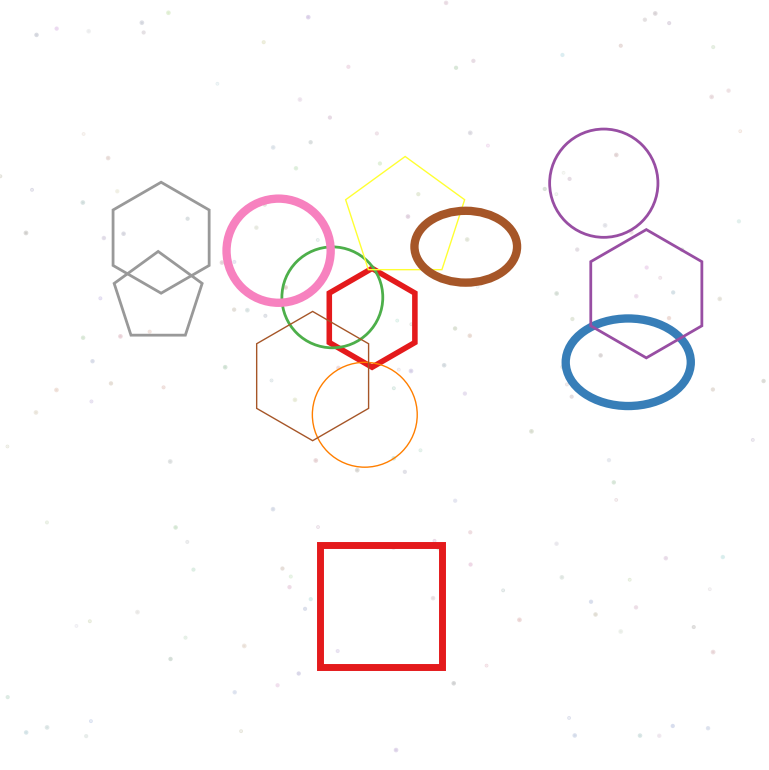[{"shape": "hexagon", "thickness": 2, "radius": 0.32, "center": [0.483, 0.587]}, {"shape": "square", "thickness": 2.5, "radius": 0.4, "center": [0.495, 0.213]}, {"shape": "oval", "thickness": 3, "radius": 0.41, "center": [0.816, 0.53]}, {"shape": "circle", "thickness": 1, "radius": 0.33, "center": [0.432, 0.614]}, {"shape": "circle", "thickness": 1, "radius": 0.35, "center": [0.784, 0.762]}, {"shape": "hexagon", "thickness": 1, "radius": 0.42, "center": [0.839, 0.619]}, {"shape": "circle", "thickness": 0.5, "radius": 0.34, "center": [0.474, 0.461]}, {"shape": "pentagon", "thickness": 0.5, "radius": 0.41, "center": [0.526, 0.716]}, {"shape": "oval", "thickness": 3, "radius": 0.33, "center": [0.605, 0.68]}, {"shape": "hexagon", "thickness": 0.5, "radius": 0.42, "center": [0.406, 0.512]}, {"shape": "circle", "thickness": 3, "radius": 0.34, "center": [0.362, 0.674]}, {"shape": "pentagon", "thickness": 1, "radius": 0.3, "center": [0.205, 0.613]}, {"shape": "hexagon", "thickness": 1, "radius": 0.36, "center": [0.209, 0.691]}]